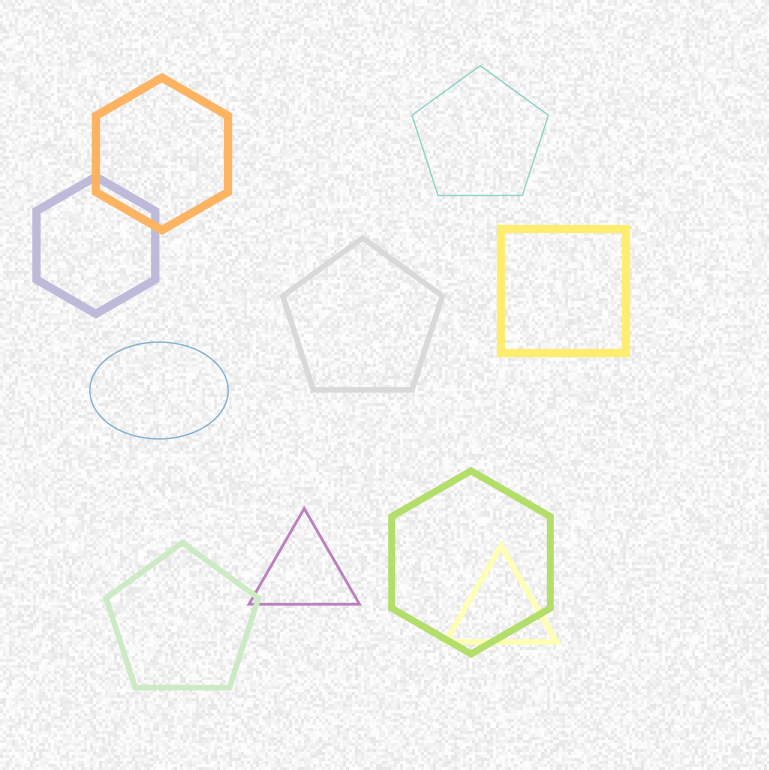[{"shape": "pentagon", "thickness": 0.5, "radius": 0.47, "center": [0.624, 0.822]}, {"shape": "triangle", "thickness": 2, "radius": 0.42, "center": [0.651, 0.208]}, {"shape": "hexagon", "thickness": 3, "radius": 0.45, "center": [0.124, 0.681]}, {"shape": "oval", "thickness": 0.5, "radius": 0.45, "center": [0.207, 0.493]}, {"shape": "hexagon", "thickness": 3, "radius": 0.5, "center": [0.21, 0.8]}, {"shape": "hexagon", "thickness": 2.5, "radius": 0.59, "center": [0.612, 0.27]}, {"shape": "pentagon", "thickness": 2, "radius": 0.54, "center": [0.471, 0.582]}, {"shape": "triangle", "thickness": 1, "radius": 0.41, "center": [0.395, 0.257]}, {"shape": "pentagon", "thickness": 2, "radius": 0.52, "center": [0.237, 0.191]}, {"shape": "square", "thickness": 3, "radius": 0.4, "center": [0.732, 0.622]}]